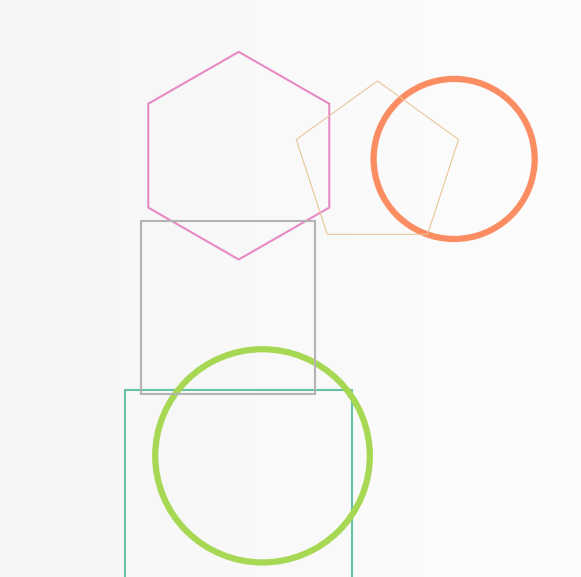[{"shape": "square", "thickness": 1, "radius": 0.98, "center": [0.411, 0.129]}, {"shape": "circle", "thickness": 3, "radius": 0.69, "center": [0.781, 0.724]}, {"shape": "hexagon", "thickness": 1, "radius": 0.9, "center": [0.411, 0.73]}, {"shape": "circle", "thickness": 3, "radius": 0.92, "center": [0.452, 0.21]}, {"shape": "pentagon", "thickness": 0.5, "radius": 0.73, "center": [0.649, 0.712]}, {"shape": "square", "thickness": 1, "radius": 0.75, "center": [0.392, 0.467]}]